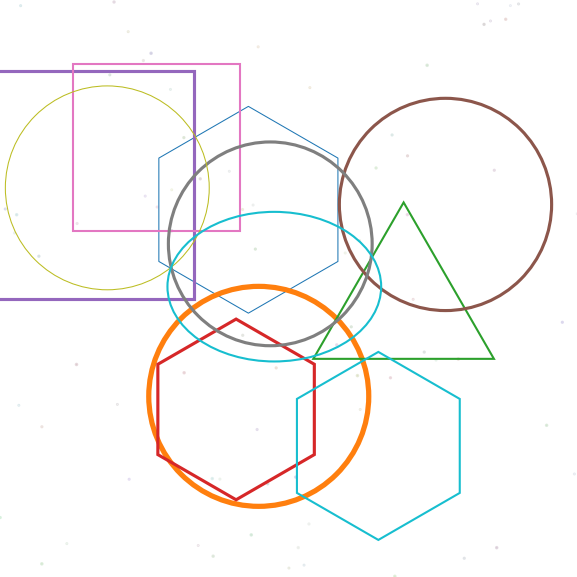[{"shape": "hexagon", "thickness": 0.5, "radius": 0.9, "center": [0.43, 0.636]}, {"shape": "circle", "thickness": 2.5, "radius": 0.95, "center": [0.448, 0.313]}, {"shape": "triangle", "thickness": 1, "radius": 0.9, "center": [0.699, 0.468]}, {"shape": "hexagon", "thickness": 1.5, "radius": 0.78, "center": [0.409, 0.29]}, {"shape": "square", "thickness": 1.5, "radius": 0.99, "center": [0.138, 0.679]}, {"shape": "circle", "thickness": 1.5, "radius": 0.92, "center": [0.771, 0.645]}, {"shape": "square", "thickness": 1, "radius": 0.72, "center": [0.27, 0.744]}, {"shape": "circle", "thickness": 1.5, "radius": 0.88, "center": [0.468, 0.577]}, {"shape": "circle", "thickness": 0.5, "radius": 0.88, "center": [0.186, 0.674]}, {"shape": "hexagon", "thickness": 1, "radius": 0.81, "center": [0.655, 0.227]}, {"shape": "oval", "thickness": 1, "radius": 0.93, "center": [0.475, 0.503]}]